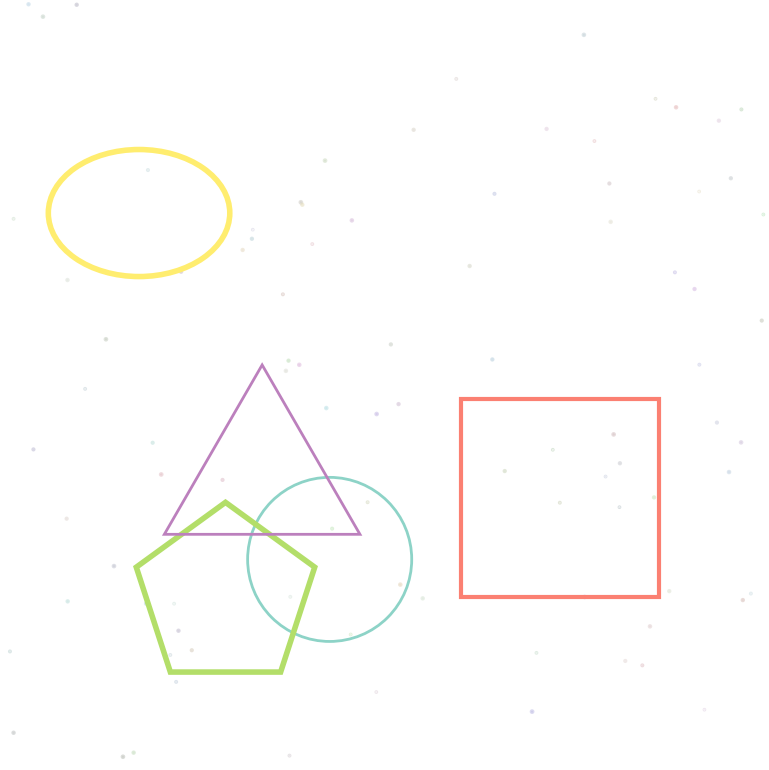[{"shape": "circle", "thickness": 1, "radius": 0.53, "center": [0.428, 0.274]}, {"shape": "square", "thickness": 1.5, "radius": 0.64, "center": [0.728, 0.353]}, {"shape": "pentagon", "thickness": 2, "radius": 0.61, "center": [0.293, 0.226]}, {"shape": "triangle", "thickness": 1, "radius": 0.73, "center": [0.34, 0.379]}, {"shape": "oval", "thickness": 2, "radius": 0.59, "center": [0.181, 0.723]}]